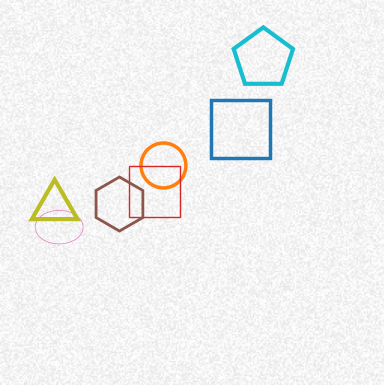[{"shape": "square", "thickness": 2.5, "radius": 0.38, "center": [0.625, 0.665]}, {"shape": "circle", "thickness": 2.5, "radius": 0.29, "center": [0.425, 0.57]}, {"shape": "square", "thickness": 1, "radius": 0.33, "center": [0.401, 0.502]}, {"shape": "hexagon", "thickness": 2, "radius": 0.35, "center": [0.31, 0.47]}, {"shape": "oval", "thickness": 0.5, "radius": 0.31, "center": [0.154, 0.41]}, {"shape": "triangle", "thickness": 3, "radius": 0.34, "center": [0.142, 0.465]}, {"shape": "pentagon", "thickness": 3, "radius": 0.41, "center": [0.684, 0.848]}]